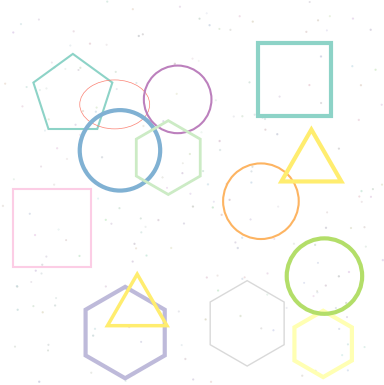[{"shape": "pentagon", "thickness": 1.5, "radius": 0.54, "center": [0.189, 0.752]}, {"shape": "square", "thickness": 3, "radius": 0.47, "center": [0.765, 0.794]}, {"shape": "hexagon", "thickness": 3, "radius": 0.43, "center": [0.839, 0.107]}, {"shape": "hexagon", "thickness": 3, "radius": 0.59, "center": [0.325, 0.136]}, {"shape": "oval", "thickness": 0.5, "radius": 0.45, "center": [0.298, 0.729]}, {"shape": "circle", "thickness": 3, "radius": 0.52, "center": [0.312, 0.609]}, {"shape": "circle", "thickness": 1.5, "radius": 0.49, "center": [0.678, 0.477]}, {"shape": "circle", "thickness": 3, "radius": 0.49, "center": [0.843, 0.283]}, {"shape": "square", "thickness": 1.5, "radius": 0.5, "center": [0.135, 0.408]}, {"shape": "hexagon", "thickness": 1, "radius": 0.55, "center": [0.642, 0.16]}, {"shape": "circle", "thickness": 1.5, "radius": 0.44, "center": [0.461, 0.742]}, {"shape": "hexagon", "thickness": 2, "radius": 0.48, "center": [0.437, 0.591]}, {"shape": "triangle", "thickness": 2.5, "radius": 0.45, "center": [0.356, 0.199]}, {"shape": "triangle", "thickness": 3, "radius": 0.45, "center": [0.809, 0.574]}]